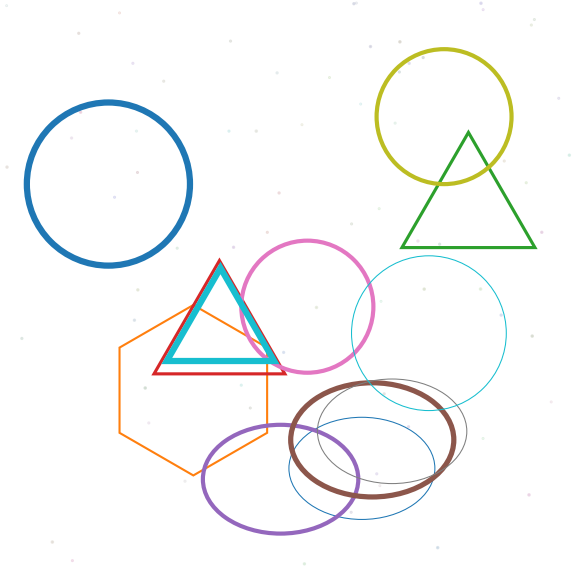[{"shape": "circle", "thickness": 3, "radius": 0.71, "center": [0.188, 0.68]}, {"shape": "oval", "thickness": 0.5, "radius": 0.63, "center": [0.627, 0.188]}, {"shape": "hexagon", "thickness": 1, "radius": 0.74, "center": [0.335, 0.323]}, {"shape": "triangle", "thickness": 1.5, "radius": 0.66, "center": [0.811, 0.637]}, {"shape": "triangle", "thickness": 1.5, "radius": 0.65, "center": [0.38, 0.417]}, {"shape": "oval", "thickness": 2, "radius": 0.67, "center": [0.486, 0.169]}, {"shape": "oval", "thickness": 2.5, "radius": 0.71, "center": [0.645, 0.237]}, {"shape": "circle", "thickness": 2, "radius": 0.57, "center": [0.532, 0.468]}, {"shape": "oval", "thickness": 0.5, "radius": 0.65, "center": [0.679, 0.252]}, {"shape": "circle", "thickness": 2, "radius": 0.58, "center": [0.769, 0.797]}, {"shape": "circle", "thickness": 0.5, "radius": 0.67, "center": [0.743, 0.422]}, {"shape": "triangle", "thickness": 3, "radius": 0.54, "center": [0.382, 0.428]}]